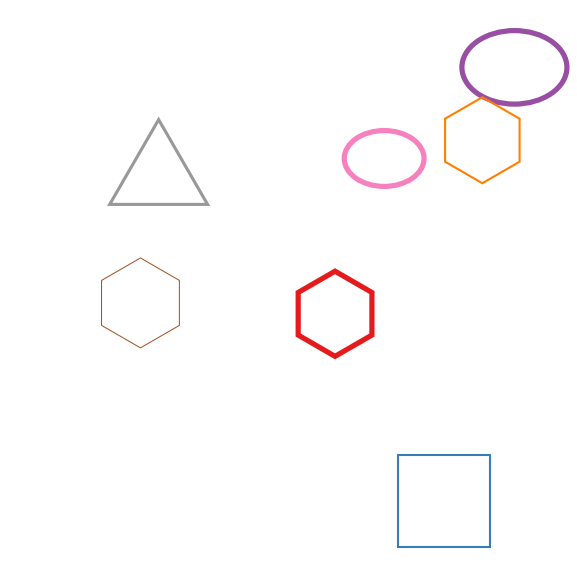[{"shape": "hexagon", "thickness": 2.5, "radius": 0.37, "center": [0.58, 0.456]}, {"shape": "square", "thickness": 1, "radius": 0.4, "center": [0.768, 0.132]}, {"shape": "oval", "thickness": 2.5, "radius": 0.45, "center": [0.891, 0.883]}, {"shape": "hexagon", "thickness": 1, "radius": 0.37, "center": [0.835, 0.756]}, {"shape": "hexagon", "thickness": 0.5, "radius": 0.39, "center": [0.243, 0.475]}, {"shape": "oval", "thickness": 2.5, "radius": 0.35, "center": [0.665, 0.725]}, {"shape": "triangle", "thickness": 1.5, "radius": 0.49, "center": [0.275, 0.694]}]